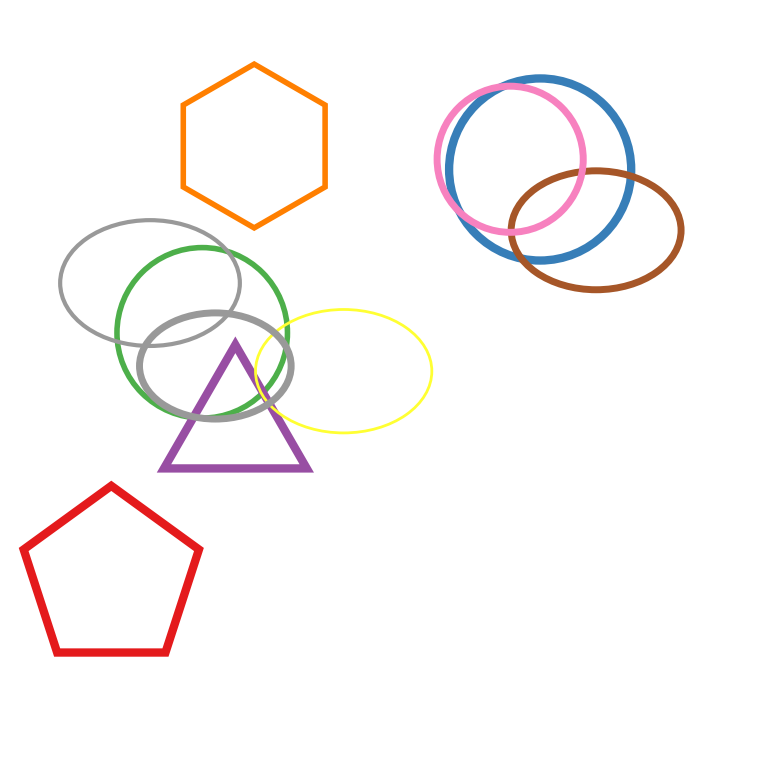[{"shape": "pentagon", "thickness": 3, "radius": 0.6, "center": [0.145, 0.249]}, {"shape": "circle", "thickness": 3, "radius": 0.59, "center": [0.701, 0.78]}, {"shape": "circle", "thickness": 2, "radius": 0.55, "center": [0.263, 0.568]}, {"shape": "triangle", "thickness": 3, "radius": 0.54, "center": [0.306, 0.445]}, {"shape": "hexagon", "thickness": 2, "radius": 0.53, "center": [0.33, 0.81]}, {"shape": "oval", "thickness": 1, "radius": 0.57, "center": [0.446, 0.518]}, {"shape": "oval", "thickness": 2.5, "radius": 0.55, "center": [0.774, 0.701]}, {"shape": "circle", "thickness": 2.5, "radius": 0.47, "center": [0.663, 0.793]}, {"shape": "oval", "thickness": 2.5, "radius": 0.49, "center": [0.28, 0.525]}, {"shape": "oval", "thickness": 1.5, "radius": 0.58, "center": [0.195, 0.632]}]